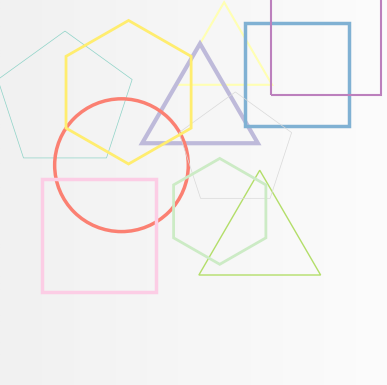[{"shape": "pentagon", "thickness": 0.5, "radius": 0.91, "center": [0.168, 0.737]}, {"shape": "triangle", "thickness": 1.5, "radius": 0.71, "center": [0.578, 0.851]}, {"shape": "triangle", "thickness": 3, "radius": 0.86, "center": [0.516, 0.714]}, {"shape": "circle", "thickness": 2.5, "radius": 0.86, "center": [0.313, 0.571]}, {"shape": "square", "thickness": 2.5, "radius": 0.67, "center": [0.766, 0.806]}, {"shape": "triangle", "thickness": 1, "radius": 0.91, "center": [0.67, 0.376]}, {"shape": "square", "thickness": 2.5, "radius": 0.73, "center": [0.255, 0.388]}, {"shape": "pentagon", "thickness": 0.5, "radius": 0.76, "center": [0.607, 0.608]}, {"shape": "square", "thickness": 1.5, "radius": 0.71, "center": [0.841, 0.897]}, {"shape": "hexagon", "thickness": 2, "radius": 0.69, "center": [0.567, 0.451]}, {"shape": "hexagon", "thickness": 2, "radius": 0.93, "center": [0.332, 0.76]}]